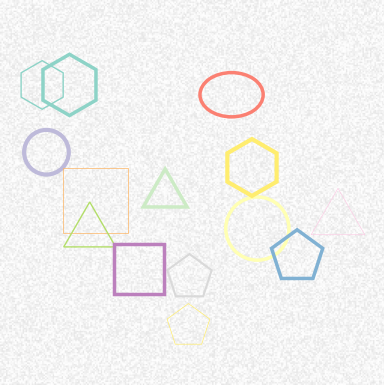[{"shape": "hexagon", "thickness": 1, "radius": 0.32, "center": [0.109, 0.779]}, {"shape": "hexagon", "thickness": 2.5, "radius": 0.4, "center": [0.18, 0.779]}, {"shape": "circle", "thickness": 2.5, "radius": 0.41, "center": [0.668, 0.406]}, {"shape": "circle", "thickness": 3, "radius": 0.29, "center": [0.121, 0.605]}, {"shape": "oval", "thickness": 2.5, "radius": 0.41, "center": [0.601, 0.754]}, {"shape": "pentagon", "thickness": 2.5, "radius": 0.35, "center": [0.772, 0.333]}, {"shape": "square", "thickness": 0.5, "radius": 0.42, "center": [0.247, 0.48]}, {"shape": "triangle", "thickness": 1, "radius": 0.39, "center": [0.233, 0.398]}, {"shape": "triangle", "thickness": 0.5, "radius": 0.4, "center": [0.878, 0.43]}, {"shape": "pentagon", "thickness": 1.5, "radius": 0.3, "center": [0.492, 0.28]}, {"shape": "square", "thickness": 2.5, "radius": 0.32, "center": [0.362, 0.302]}, {"shape": "triangle", "thickness": 2.5, "radius": 0.33, "center": [0.429, 0.495]}, {"shape": "pentagon", "thickness": 0.5, "radius": 0.29, "center": [0.489, 0.153]}, {"shape": "hexagon", "thickness": 3, "radius": 0.37, "center": [0.655, 0.565]}]